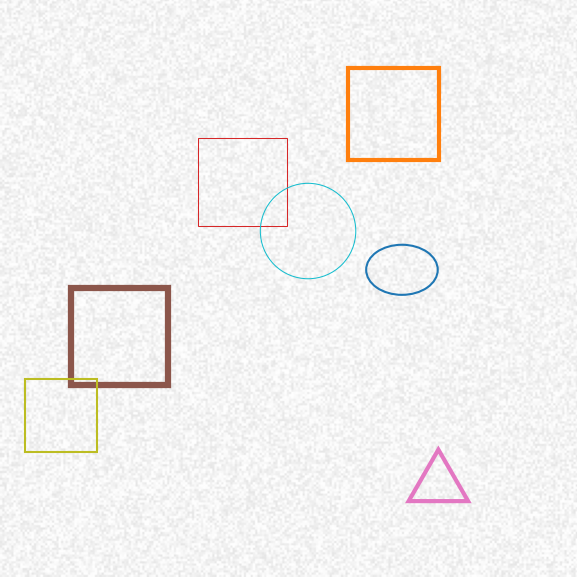[{"shape": "oval", "thickness": 1, "radius": 0.31, "center": [0.696, 0.532]}, {"shape": "square", "thickness": 2, "radius": 0.39, "center": [0.681, 0.802]}, {"shape": "square", "thickness": 0.5, "radius": 0.38, "center": [0.42, 0.685]}, {"shape": "square", "thickness": 3, "radius": 0.42, "center": [0.207, 0.416]}, {"shape": "triangle", "thickness": 2, "radius": 0.3, "center": [0.759, 0.161]}, {"shape": "square", "thickness": 1, "radius": 0.32, "center": [0.106, 0.279]}, {"shape": "circle", "thickness": 0.5, "radius": 0.41, "center": [0.533, 0.599]}]